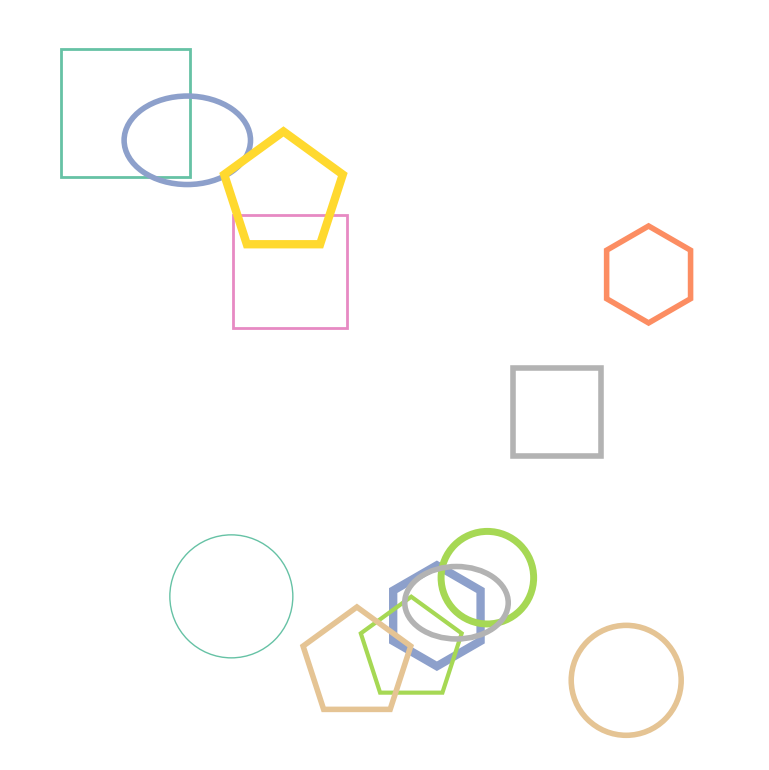[{"shape": "circle", "thickness": 0.5, "radius": 0.4, "center": [0.3, 0.226]}, {"shape": "square", "thickness": 1, "radius": 0.42, "center": [0.163, 0.853]}, {"shape": "hexagon", "thickness": 2, "radius": 0.31, "center": [0.842, 0.644]}, {"shape": "oval", "thickness": 2, "radius": 0.41, "center": [0.243, 0.818]}, {"shape": "hexagon", "thickness": 3, "radius": 0.33, "center": [0.567, 0.2]}, {"shape": "square", "thickness": 1, "radius": 0.37, "center": [0.377, 0.648]}, {"shape": "pentagon", "thickness": 1.5, "radius": 0.34, "center": [0.534, 0.156]}, {"shape": "circle", "thickness": 2.5, "radius": 0.3, "center": [0.633, 0.25]}, {"shape": "pentagon", "thickness": 3, "radius": 0.4, "center": [0.368, 0.748]}, {"shape": "pentagon", "thickness": 2, "radius": 0.37, "center": [0.464, 0.138]}, {"shape": "circle", "thickness": 2, "radius": 0.36, "center": [0.813, 0.116]}, {"shape": "square", "thickness": 2, "radius": 0.29, "center": [0.723, 0.465]}, {"shape": "oval", "thickness": 2, "radius": 0.34, "center": [0.593, 0.217]}]